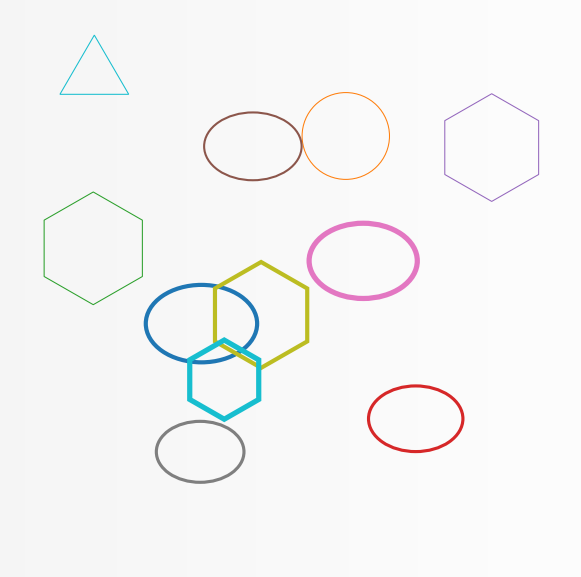[{"shape": "oval", "thickness": 2, "radius": 0.48, "center": [0.347, 0.439]}, {"shape": "circle", "thickness": 0.5, "radius": 0.38, "center": [0.595, 0.764]}, {"shape": "hexagon", "thickness": 0.5, "radius": 0.49, "center": [0.16, 0.569]}, {"shape": "oval", "thickness": 1.5, "radius": 0.41, "center": [0.715, 0.274]}, {"shape": "hexagon", "thickness": 0.5, "radius": 0.47, "center": [0.846, 0.744]}, {"shape": "oval", "thickness": 1, "radius": 0.42, "center": [0.435, 0.746]}, {"shape": "oval", "thickness": 2.5, "radius": 0.47, "center": [0.625, 0.547]}, {"shape": "oval", "thickness": 1.5, "radius": 0.38, "center": [0.344, 0.217]}, {"shape": "hexagon", "thickness": 2, "radius": 0.46, "center": [0.449, 0.454]}, {"shape": "triangle", "thickness": 0.5, "radius": 0.34, "center": [0.162, 0.87]}, {"shape": "hexagon", "thickness": 2.5, "radius": 0.34, "center": [0.386, 0.342]}]